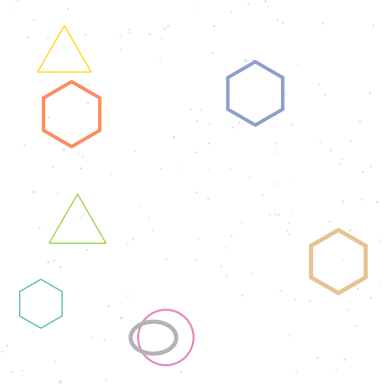[{"shape": "hexagon", "thickness": 1, "radius": 0.32, "center": [0.106, 0.211]}, {"shape": "hexagon", "thickness": 2.5, "radius": 0.42, "center": [0.186, 0.704]}, {"shape": "hexagon", "thickness": 2.5, "radius": 0.41, "center": [0.663, 0.757]}, {"shape": "circle", "thickness": 1.5, "radius": 0.36, "center": [0.431, 0.123]}, {"shape": "triangle", "thickness": 1, "radius": 0.43, "center": [0.201, 0.411]}, {"shape": "triangle", "thickness": 1, "radius": 0.4, "center": [0.167, 0.853]}, {"shape": "hexagon", "thickness": 3, "radius": 0.41, "center": [0.879, 0.321]}, {"shape": "oval", "thickness": 3, "radius": 0.3, "center": [0.399, 0.123]}]